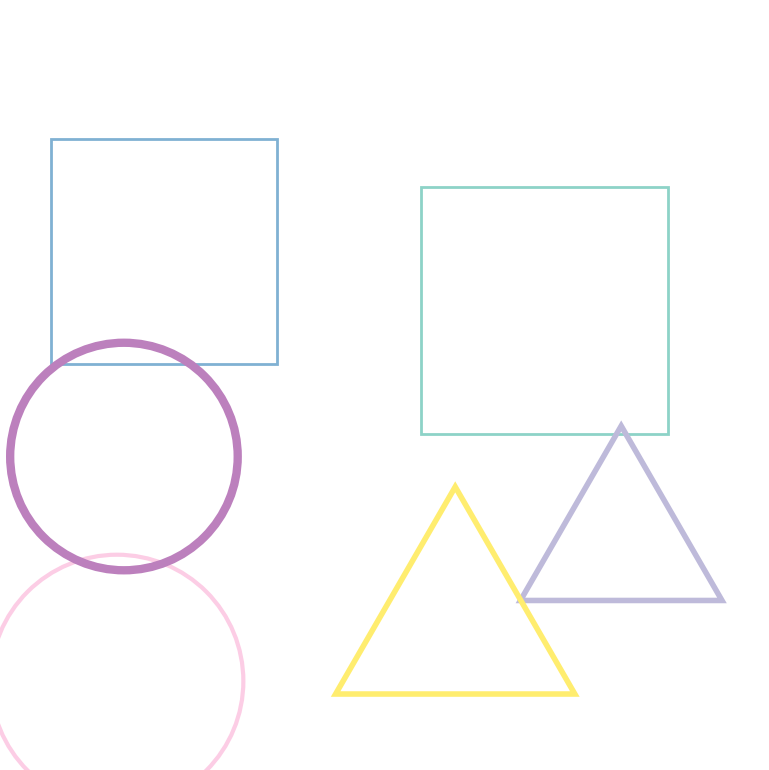[{"shape": "square", "thickness": 1, "radius": 0.8, "center": [0.707, 0.597]}, {"shape": "triangle", "thickness": 2, "radius": 0.76, "center": [0.807, 0.296]}, {"shape": "square", "thickness": 1, "radius": 0.73, "center": [0.213, 0.673]}, {"shape": "circle", "thickness": 1.5, "radius": 0.82, "center": [0.152, 0.115]}, {"shape": "circle", "thickness": 3, "radius": 0.74, "center": [0.161, 0.407]}, {"shape": "triangle", "thickness": 2, "radius": 0.9, "center": [0.591, 0.188]}]